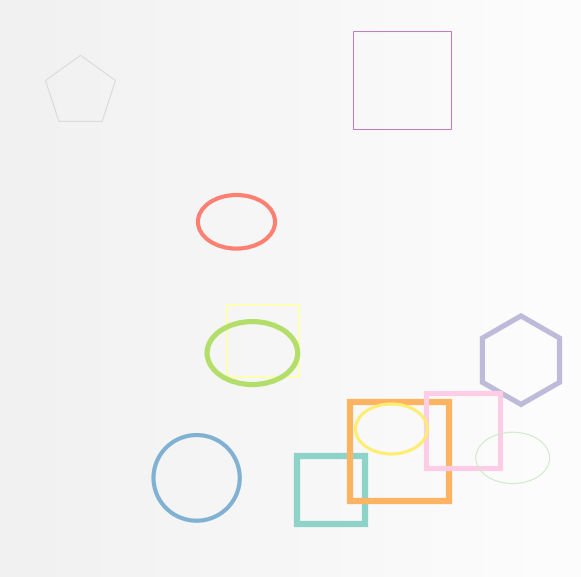[{"shape": "square", "thickness": 3, "radius": 0.29, "center": [0.57, 0.151]}, {"shape": "square", "thickness": 1, "radius": 0.31, "center": [0.453, 0.409]}, {"shape": "hexagon", "thickness": 2.5, "radius": 0.38, "center": [0.896, 0.375]}, {"shape": "oval", "thickness": 2, "radius": 0.33, "center": [0.407, 0.615]}, {"shape": "circle", "thickness": 2, "radius": 0.37, "center": [0.338, 0.172]}, {"shape": "square", "thickness": 3, "radius": 0.43, "center": [0.688, 0.218]}, {"shape": "oval", "thickness": 2.5, "radius": 0.39, "center": [0.434, 0.388]}, {"shape": "square", "thickness": 2.5, "radius": 0.32, "center": [0.797, 0.254]}, {"shape": "pentagon", "thickness": 0.5, "radius": 0.32, "center": [0.138, 0.84]}, {"shape": "square", "thickness": 0.5, "radius": 0.42, "center": [0.691, 0.861]}, {"shape": "oval", "thickness": 0.5, "radius": 0.32, "center": [0.882, 0.206]}, {"shape": "oval", "thickness": 1.5, "radius": 0.31, "center": [0.673, 0.256]}]